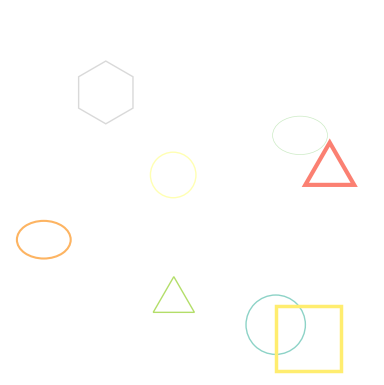[{"shape": "circle", "thickness": 1, "radius": 0.39, "center": [0.716, 0.157]}, {"shape": "circle", "thickness": 1, "radius": 0.3, "center": [0.45, 0.546]}, {"shape": "triangle", "thickness": 3, "radius": 0.37, "center": [0.856, 0.556]}, {"shape": "oval", "thickness": 1.5, "radius": 0.35, "center": [0.114, 0.377]}, {"shape": "triangle", "thickness": 1, "radius": 0.31, "center": [0.451, 0.22]}, {"shape": "hexagon", "thickness": 1, "radius": 0.41, "center": [0.275, 0.76]}, {"shape": "oval", "thickness": 0.5, "radius": 0.36, "center": [0.779, 0.648]}, {"shape": "square", "thickness": 2.5, "radius": 0.43, "center": [0.801, 0.121]}]